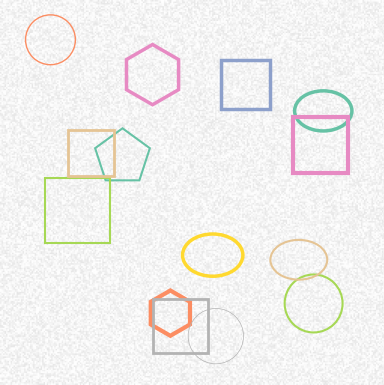[{"shape": "oval", "thickness": 2.5, "radius": 0.37, "center": [0.84, 0.712]}, {"shape": "pentagon", "thickness": 1.5, "radius": 0.37, "center": [0.318, 0.592]}, {"shape": "hexagon", "thickness": 3, "radius": 0.29, "center": [0.442, 0.187]}, {"shape": "circle", "thickness": 1, "radius": 0.32, "center": [0.131, 0.897]}, {"shape": "square", "thickness": 2.5, "radius": 0.32, "center": [0.638, 0.781]}, {"shape": "hexagon", "thickness": 2.5, "radius": 0.39, "center": [0.396, 0.806]}, {"shape": "square", "thickness": 3, "radius": 0.36, "center": [0.832, 0.624]}, {"shape": "square", "thickness": 1.5, "radius": 0.42, "center": [0.201, 0.454]}, {"shape": "circle", "thickness": 1.5, "radius": 0.38, "center": [0.815, 0.212]}, {"shape": "oval", "thickness": 2.5, "radius": 0.39, "center": [0.553, 0.337]}, {"shape": "oval", "thickness": 1.5, "radius": 0.37, "center": [0.776, 0.325]}, {"shape": "square", "thickness": 2, "radius": 0.3, "center": [0.236, 0.603]}, {"shape": "circle", "thickness": 0.5, "radius": 0.36, "center": [0.561, 0.127]}, {"shape": "square", "thickness": 2, "radius": 0.35, "center": [0.468, 0.154]}]